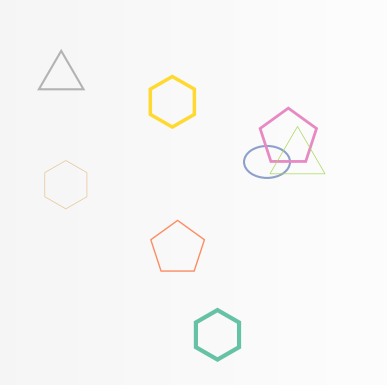[{"shape": "hexagon", "thickness": 3, "radius": 0.32, "center": [0.561, 0.13]}, {"shape": "pentagon", "thickness": 1, "radius": 0.36, "center": [0.458, 0.355]}, {"shape": "oval", "thickness": 1.5, "radius": 0.3, "center": [0.689, 0.579]}, {"shape": "pentagon", "thickness": 2, "radius": 0.38, "center": [0.744, 0.643]}, {"shape": "triangle", "thickness": 0.5, "radius": 0.41, "center": [0.768, 0.59]}, {"shape": "hexagon", "thickness": 2.5, "radius": 0.33, "center": [0.445, 0.736]}, {"shape": "hexagon", "thickness": 0.5, "radius": 0.31, "center": [0.17, 0.52]}, {"shape": "triangle", "thickness": 1.5, "radius": 0.33, "center": [0.158, 0.801]}]